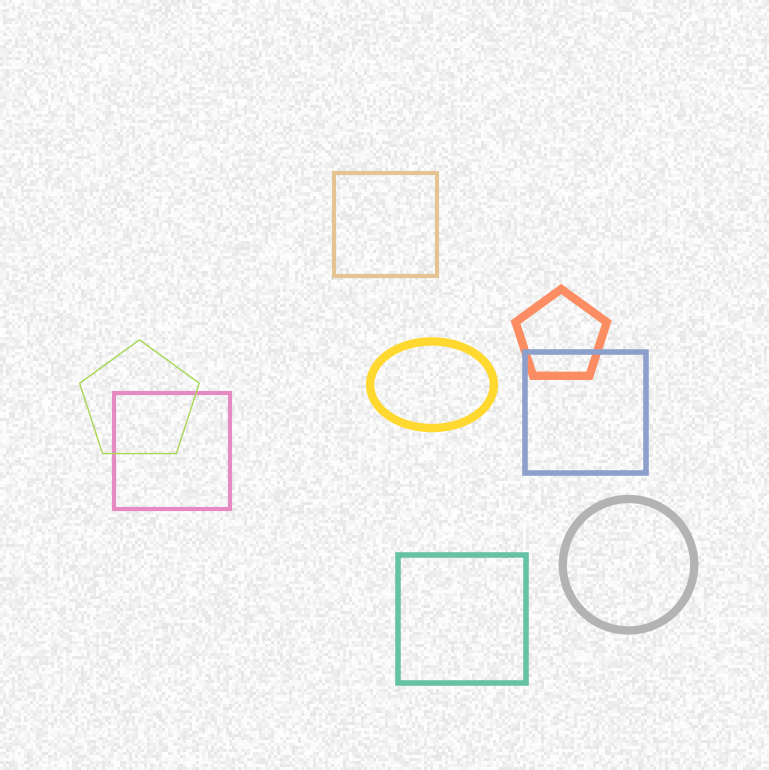[{"shape": "square", "thickness": 2, "radius": 0.42, "center": [0.6, 0.196]}, {"shape": "pentagon", "thickness": 3, "radius": 0.31, "center": [0.729, 0.562]}, {"shape": "square", "thickness": 2, "radius": 0.39, "center": [0.76, 0.464]}, {"shape": "square", "thickness": 1.5, "radius": 0.38, "center": [0.223, 0.414]}, {"shape": "pentagon", "thickness": 0.5, "radius": 0.41, "center": [0.181, 0.477]}, {"shape": "oval", "thickness": 3, "radius": 0.4, "center": [0.561, 0.5]}, {"shape": "square", "thickness": 1.5, "radius": 0.33, "center": [0.5, 0.709]}, {"shape": "circle", "thickness": 3, "radius": 0.43, "center": [0.816, 0.267]}]